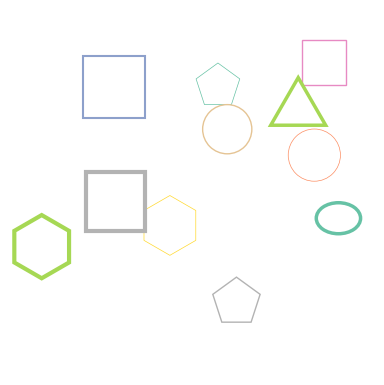[{"shape": "oval", "thickness": 2.5, "radius": 0.29, "center": [0.879, 0.433]}, {"shape": "pentagon", "thickness": 0.5, "radius": 0.3, "center": [0.566, 0.777]}, {"shape": "circle", "thickness": 0.5, "radius": 0.34, "center": [0.816, 0.597]}, {"shape": "square", "thickness": 1.5, "radius": 0.4, "center": [0.296, 0.773]}, {"shape": "square", "thickness": 1, "radius": 0.29, "center": [0.842, 0.838]}, {"shape": "triangle", "thickness": 2.5, "radius": 0.41, "center": [0.775, 0.716]}, {"shape": "hexagon", "thickness": 3, "radius": 0.41, "center": [0.108, 0.359]}, {"shape": "hexagon", "thickness": 0.5, "radius": 0.39, "center": [0.441, 0.414]}, {"shape": "circle", "thickness": 1, "radius": 0.32, "center": [0.59, 0.664]}, {"shape": "square", "thickness": 3, "radius": 0.38, "center": [0.299, 0.476]}, {"shape": "pentagon", "thickness": 1, "radius": 0.32, "center": [0.614, 0.215]}]